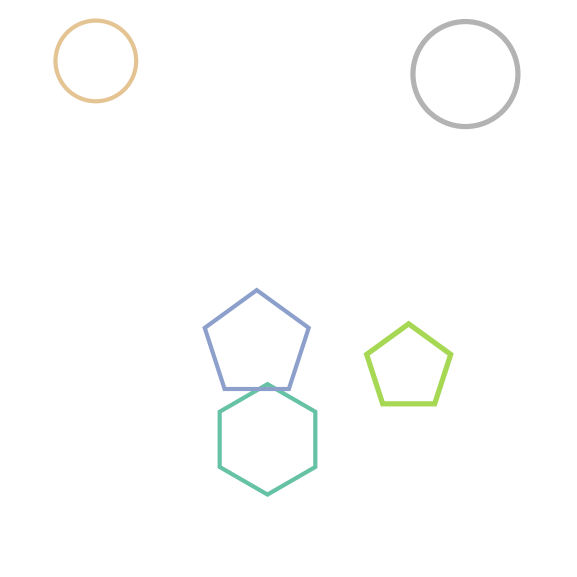[{"shape": "hexagon", "thickness": 2, "radius": 0.48, "center": [0.463, 0.238]}, {"shape": "pentagon", "thickness": 2, "radius": 0.47, "center": [0.445, 0.402]}, {"shape": "pentagon", "thickness": 2.5, "radius": 0.38, "center": [0.708, 0.362]}, {"shape": "circle", "thickness": 2, "radius": 0.35, "center": [0.166, 0.894]}, {"shape": "circle", "thickness": 2.5, "radius": 0.45, "center": [0.806, 0.871]}]